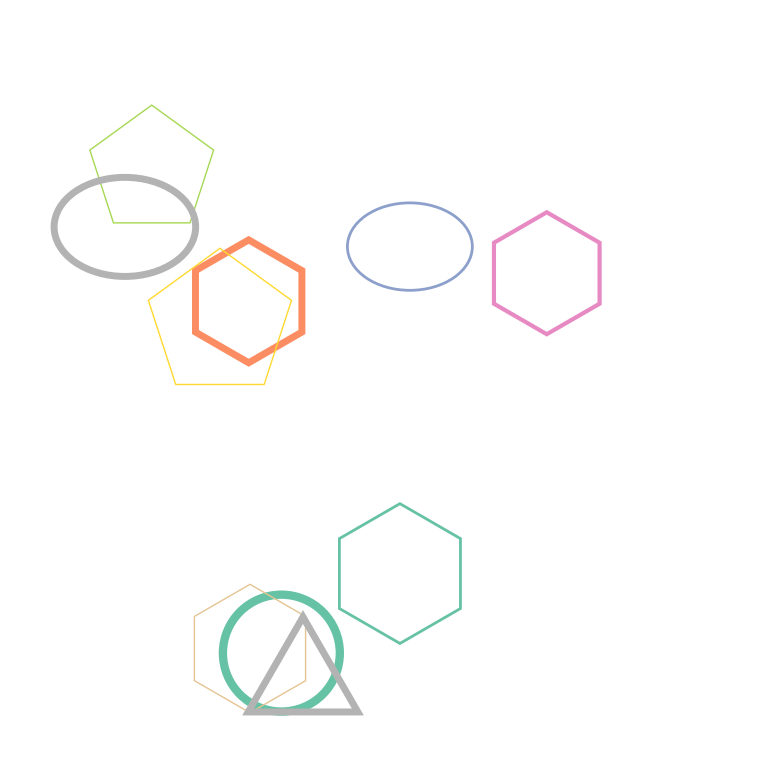[{"shape": "circle", "thickness": 3, "radius": 0.38, "center": [0.365, 0.152]}, {"shape": "hexagon", "thickness": 1, "radius": 0.45, "center": [0.519, 0.255]}, {"shape": "hexagon", "thickness": 2.5, "radius": 0.4, "center": [0.323, 0.609]}, {"shape": "oval", "thickness": 1, "radius": 0.41, "center": [0.532, 0.68]}, {"shape": "hexagon", "thickness": 1.5, "radius": 0.4, "center": [0.71, 0.645]}, {"shape": "pentagon", "thickness": 0.5, "radius": 0.42, "center": [0.197, 0.779]}, {"shape": "pentagon", "thickness": 0.5, "radius": 0.49, "center": [0.286, 0.58]}, {"shape": "hexagon", "thickness": 0.5, "radius": 0.42, "center": [0.325, 0.158]}, {"shape": "oval", "thickness": 2.5, "radius": 0.46, "center": [0.162, 0.705]}, {"shape": "triangle", "thickness": 2.5, "radius": 0.41, "center": [0.394, 0.116]}]